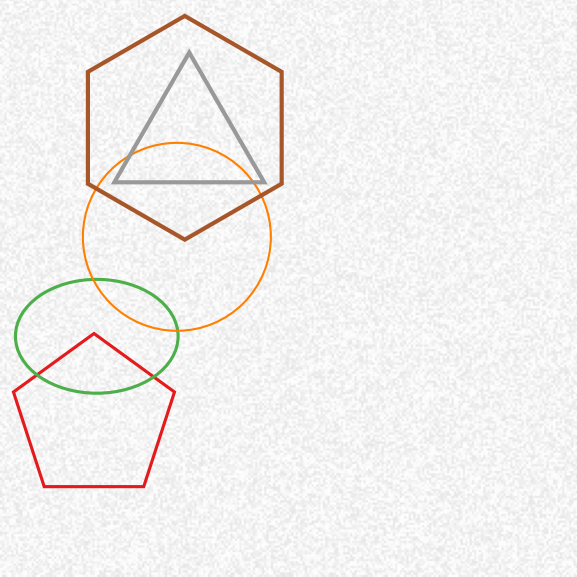[{"shape": "pentagon", "thickness": 1.5, "radius": 0.73, "center": [0.163, 0.275]}, {"shape": "oval", "thickness": 1.5, "radius": 0.7, "center": [0.168, 0.417]}, {"shape": "circle", "thickness": 1, "radius": 0.81, "center": [0.306, 0.589]}, {"shape": "hexagon", "thickness": 2, "radius": 0.97, "center": [0.32, 0.778]}, {"shape": "triangle", "thickness": 2, "radius": 0.75, "center": [0.328, 0.758]}]